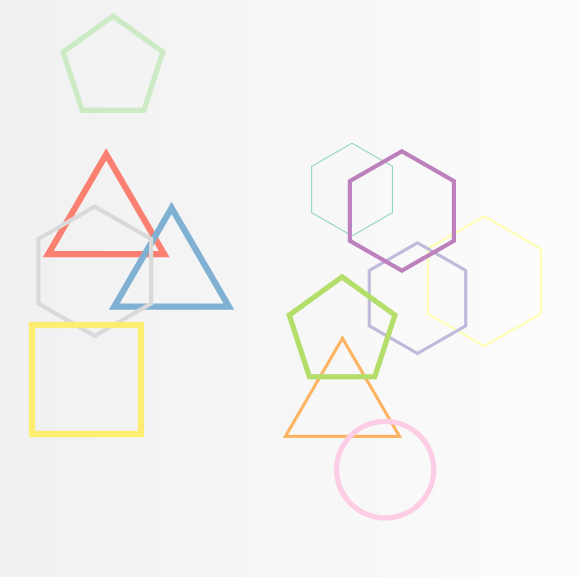[{"shape": "hexagon", "thickness": 0.5, "radius": 0.4, "center": [0.606, 0.671]}, {"shape": "hexagon", "thickness": 1, "radius": 0.56, "center": [0.833, 0.512]}, {"shape": "hexagon", "thickness": 1.5, "radius": 0.48, "center": [0.718, 0.483]}, {"shape": "triangle", "thickness": 3, "radius": 0.58, "center": [0.183, 0.617]}, {"shape": "triangle", "thickness": 3, "radius": 0.57, "center": [0.295, 0.525]}, {"shape": "triangle", "thickness": 1.5, "radius": 0.57, "center": [0.589, 0.3]}, {"shape": "pentagon", "thickness": 2.5, "radius": 0.48, "center": [0.589, 0.424]}, {"shape": "circle", "thickness": 2.5, "radius": 0.42, "center": [0.663, 0.186]}, {"shape": "hexagon", "thickness": 2, "radius": 0.56, "center": [0.163, 0.529]}, {"shape": "hexagon", "thickness": 2, "radius": 0.52, "center": [0.691, 0.634]}, {"shape": "pentagon", "thickness": 2.5, "radius": 0.45, "center": [0.194, 0.881]}, {"shape": "square", "thickness": 3, "radius": 0.47, "center": [0.149, 0.342]}]